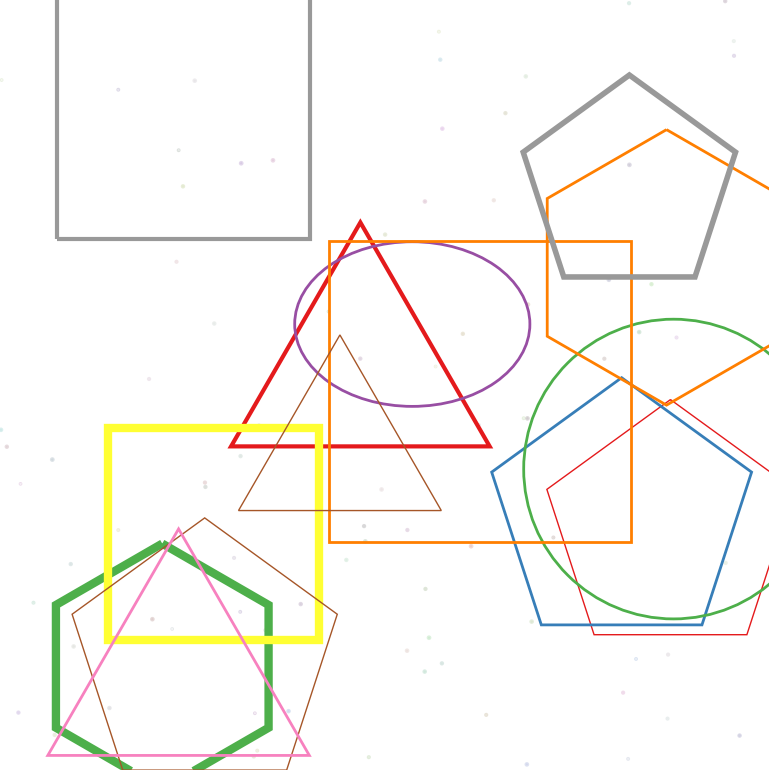[{"shape": "triangle", "thickness": 1.5, "radius": 0.97, "center": [0.468, 0.517]}, {"shape": "pentagon", "thickness": 0.5, "radius": 0.84, "center": [0.871, 0.312]}, {"shape": "pentagon", "thickness": 1, "radius": 0.89, "center": [0.807, 0.332]}, {"shape": "hexagon", "thickness": 3, "radius": 0.8, "center": [0.211, 0.135]}, {"shape": "circle", "thickness": 1, "radius": 0.97, "center": [0.875, 0.391]}, {"shape": "oval", "thickness": 1, "radius": 0.76, "center": [0.535, 0.579]}, {"shape": "square", "thickness": 1, "radius": 0.98, "center": [0.623, 0.491]}, {"shape": "hexagon", "thickness": 1, "radius": 0.89, "center": [0.866, 0.653]}, {"shape": "square", "thickness": 3, "radius": 0.69, "center": [0.277, 0.307]}, {"shape": "pentagon", "thickness": 0.5, "radius": 0.91, "center": [0.266, 0.146]}, {"shape": "triangle", "thickness": 0.5, "radius": 0.76, "center": [0.441, 0.413]}, {"shape": "triangle", "thickness": 1, "radius": 0.98, "center": [0.232, 0.117]}, {"shape": "pentagon", "thickness": 2, "radius": 0.72, "center": [0.817, 0.758]}, {"shape": "square", "thickness": 1.5, "radius": 0.82, "center": [0.238, 0.853]}]